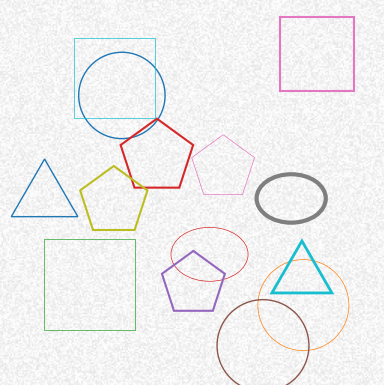[{"shape": "triangle", "thickness": 1, "radius": 0.5, "center": [0.116, 0.487]}, {"shape": "circle", "thickness": 1, "radius": 0.56, "center": [0.317, 0.752]}, {"shape": "circle", "thickness": 0.5, "radius": 0.59, "center": [0.788, 0.207]}, {"shape": "square", "thickness": 0.5, "radius": 0.59, "center": [0.232, 0.262]}, {"shape": "oval", "thickness": 0.5, "radius": 0.5, "center": [0.544, 0.339]}, {"shape": "pentagon", "thickness": 1.5, "radius": 0.5, "center": [0.407, 0.593]}, {"shape": "pentagon", "thickness": 1.5, "radius": 0.43, "center": [0.502, 0.262]}, {"shape": "circle", "thickness": 1, "radius": 0.6, "center": [0.683, 0.102]}, {"shape": "pentagon", "thickness": 0.5, "radius": 0.43, "center": [0.58, 0.564]}, {"shape": "square", "thickness": 1.5, "radius": 0.48, "center": [0.823, 0.86]}, {"shape": "oval", "thickness": 3, "radius": 0.45, "center": [0.756, 0.485]}, {"shape": "pentagon", "thickness": 1.5, "radius": 0.46, "center": [0.296, 0.477]}, {"shape": "triangle", "thickness": 2, "radius": 0.45, "center": [0.784, 0.284]}, {"shape": "square", "thickness": 0.5, "radius": 0.52, "center": [0.298, 0.798]}]